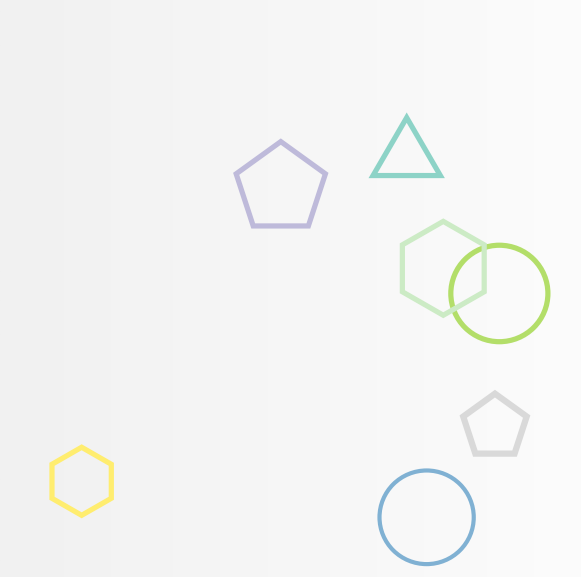[{"shape": "triangle", "thickness": 2.5, "radius": 0.33, "center": [0.7, 0.729]}, {"shape": "pentagon", "thickness": 2.5, "radius": 0.4, "center": [0.483, 0.673]}, {"shape": "circle", "thickness": 2, "radius": 0.41, "center": [0.734, 0.103]}, {"shape": "circle", "thickness": 2.5, "radius": 0.42, "center": [0.859, 0.491]}, {"shape": "pentagon", "thickness": 3, "radius": 0.29, "center": [0.852, 0.26]}, {"shape": "hexagon", "thickness": 2.5, "radius": 0.41, "center": [0.763, 0.535]}, {"shape": "hexagon", "thickness": 2.5, "radius": 0.29, "center": [0.14, 0.166]}]